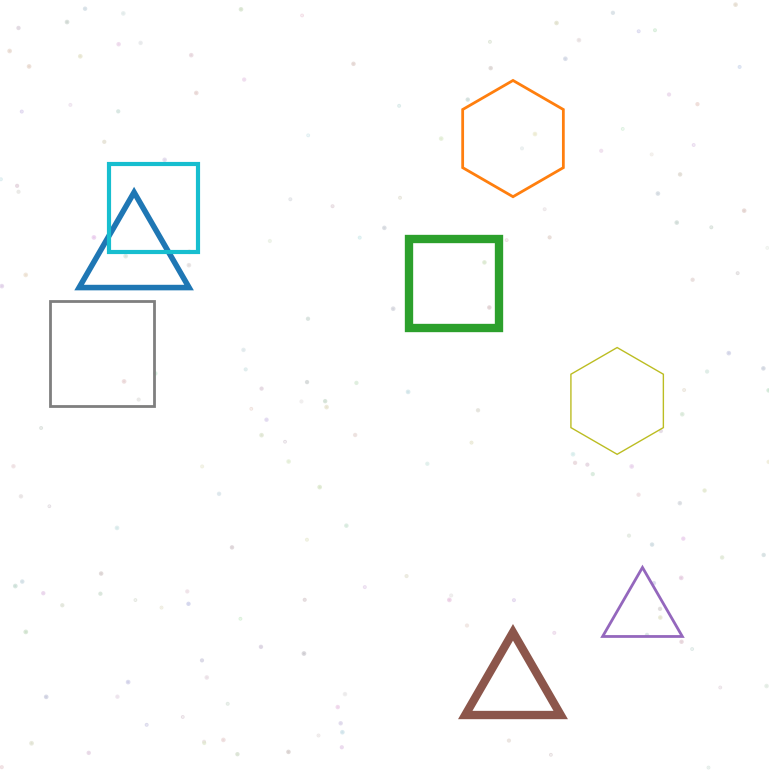[{"shape": "triangle", "thickness": 2, "radius": 0.41, "center": [0.174, 0.668]}, {"shape": "hexagon", "thickness": 1, "radius": 0.38, "center": [0.666, 0.82]}, {"shape": "square", "thickness": 3, "radius": 0.29, "center": [0.59, 0.632]}, {"shape": "triangle", "thickness": 1, "radius": 0.3, "center": [0.834, 0.203]}, {"shape": "triangle", "thickness": 3, "radius": 0.36, "center": [0.666, 0.107]}, {"shape": "square", "thickness": 1, "radius": 0.34, "center": [0.132, 0.541]}, {"shape": "hexagon", "thickness": 0.5, "radius": 0.35, "center": [0.801, 0.479]}, {"shape": "square", "thickness": 1.5, "radius": 0.29, "center": [0.2, 0.73]}]